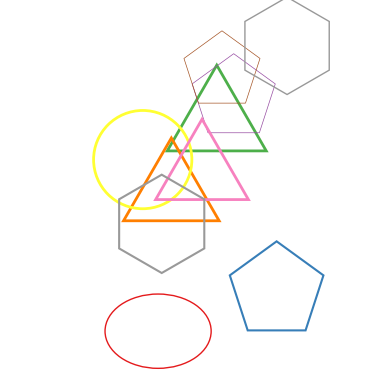[{"shape": "oval", "thickness": 1, "radius": 0.69, "center": [0.411, 0.14]}, {"shape": "pentagon", "thickness": 1.5, "radius": 0.64, "center": [0.719, 0.245]}, {"shape": "triangle", "thickness": 2, "radius": 0.74, "center": [0.563, 0.682]}, {"shape": "pentagon", "thickness": 0.5, "radius": 0.57, "center": [0.607, 0.747]}, {"shape": "triangle", "thickness": 2, "radius": 0.72, "center": [0.445, 0.498]}, {"shape": "circle", "thickness": 2, "radius": 0.64, "center": [0.371, 0.585]}, {"shape": "pentagon", "thickness": 0.5, "radius": 0.52, "center": [0.577, 0.816]}, {"shape": "triangle", "thickness": 2, "radius": 0.7, "center": [0.525, 0.551]}, {"shape": "hexagon", "thickness": 1.5, "radius": 0.64, "center": [0.42, 0.419]}, {"shape": "hexagon", "thickness": 1, "radius": 0.63, "center": [0.746, 0.881]}]